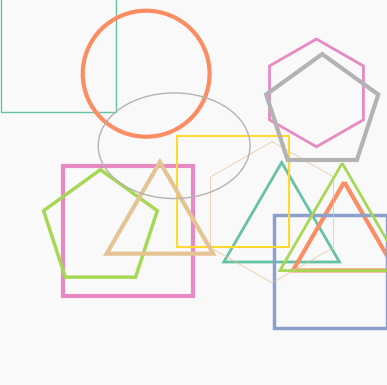[{"shape": "square", "thickness": 1, "radius": 0.74, "center": [0.151, 0.856]}, {"shape": "triangle", "thickness": 2, "radius": 0.86, "center": [0.727, 0.406]}, {"shape": "circle", "thickness": 3, "radius": 0.82, "center": [0.377, 0.809]}, {"shape": "triangle", "thickness": 3, "radius": 0.77, "center": [0.888, 0.374]}, {"shape": "square", "thickness": 2.5, "radius": 0.73, "center": [0.852, 0.295]}, {"shape": "square", "thickness": 3, "radius": 0.84, "center": [0.33, 0.399]}, {"shape": "hexagon", "thickness": 2, "radius": 0.7, "center": [0.817, 0.759]}, {"shape": "triangle", "thickness": 2, "radius": 0.93, "center": [0.883, 0.39]}, {"shape": "pentagon", "thickness": 2.5, "radius": 0.77, "center": [0.259, 0.405]}, {"shape": "square", "thickness": 1.5, "radius": 0.72, "center": [0.602, 0.503]}, {"shape": "hexagon", "thickness": 0.5, "radius": 0.92, "center": [0.702, 0.449]}, {"shape": "triangle", "thickness": 3, "radius": 0.79, "center": [0.413, 0.42]}, {"shape": "oval", "thickness": 1, "radius": 0.98, "center": [0.449, 0.621]}, {"shape": "pentagon", "thickness": 3, "radius": 0.76, "center": [0.832, 0.707]}]